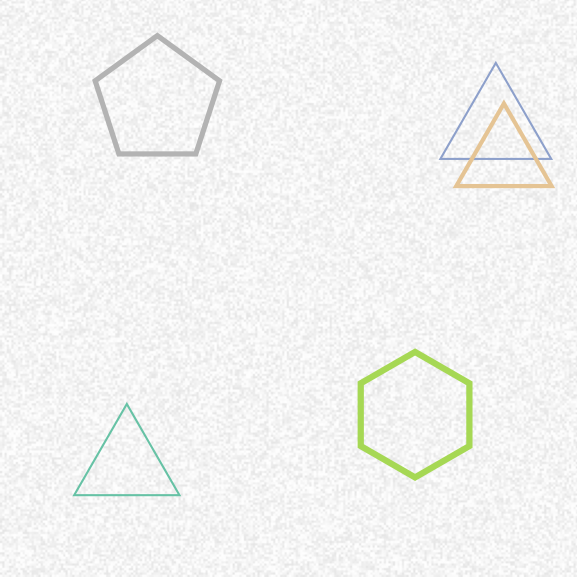[{"shape": "triangle", "thickness": 1, "radius": 0.53, "center": [0.22, 0.194]}, {"shape": "triangle", "thickness": 1, "radius": 0.55, "center": [0.859, 0.779]}, {"shape": "hexagon", "thickness": 3, "radius": 0.54, "center": [0.719, 0.281]}, {"shape": "triangle", "thickness": 2, "radius": 0.48, "center": [0.873, 0.725]}, {"shape": "pentagon", "thickness": 2.5, "radius": 0.57, "center": [0.272, 0.824]}]